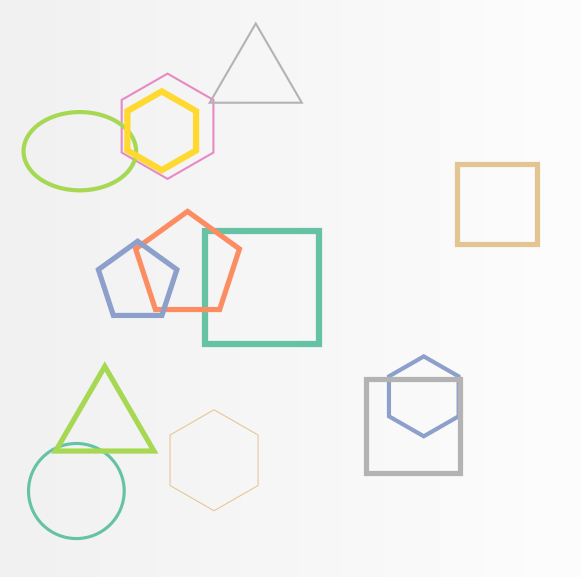[{"shape": "circle", "thickness": 1.5, "radius": 0.41, "center": [0.131, 0.149]}, {"shape": "square", "thickness": 3, "radius": 0.49, "center": [0.451, 0.501]}, {"shape": "pentagon", "thickness": 2.5, "radius": 0.47, "center": [0.323, 0.539]}, {"shape": "pentagon", "thickness": 2.5, "radius": 0.35, "center": [0.237, 0.51]}, {"shape": "hexagon", "thickness": 2, "radius": 0.35, "center": [0.729, 0.313]}, {"shape": "hexagon", "thickness": 1, "radius": 0.46, "center": [0.288, 0.781]}, {"shape": "oval", "thickness": 2, "radius": 0.48, "center": [0.137, 0.737]}, {"shape": "triangle", "thickness": 2.5, "radius": 0.49, "center": [0.18, 0.267]}, {"shape": "hexagon", "thickness": 3, "radius": 0.34, "center": [0.278, 0.773]}, {"shape": "hexagon", "thickness": 0.5, "radius": 0.44, "center": [0.368, 0.202]}, {"shape": "square", "thickness": 2.5, "radius": 0.35, "center": [0.855, 0.645]}, {"shape": "square", "thickness": 2.5, "radius": 0.41, "center": [0.711, 0.262]}, {"shape": "triangle", "thickness": 1, "radius": 0.46, "center": [0.44, 0.867]}]